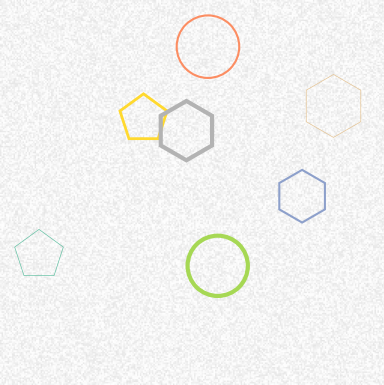[{"shape": "pentagon", "thickness": 0.5, "radius": 0.33, "center": [0.101, 0.338]}, {"shape": "circle", "thickness": 1.5, "radius": 0.41, "center": [0.54, 0.879]}, {"shape": "hexagon", "thickness": 1.5, "radius": 0.34, "center": [0.785, 0.49]}, {"shape": "circle", "thickness": 3, "radius": 0.39, "center": [0.566, 0.31]}, {"shape": "pentagon", "thickness": 2, "radius": 0.32, "center": [0.373, 0.692]}, {"shape": "hexagon", "thickness": 0.5, "radius": 0.41, "center": [0.866, 0.725]}, {"shape": "hexagon", "thickness": 3, "radius": 0.38, "center": [0.484, 0.661]}]